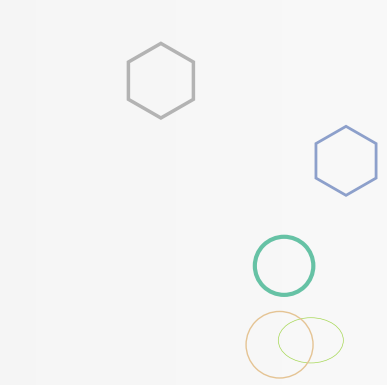[{"shape": "circle", "thickness": 3, "radius": 0.38, "center": [0.733, 0.31]}, {"shape": "hexagon", "thickness": 2, "radius": 0.45, "center": [0.893, 0.582]}, {"shape": "oval", "thickness": 0.5, "radius": 0.42, "center": [0.802, 0.116]}, {"shape": "circle", "thickness": 1, "radius": 0.43, "center": [0.721, 0.105]}, {"shape": "hexagon", "thickness": 2.5, "radius": 0.48, "center": [0.415, 0.79]}]